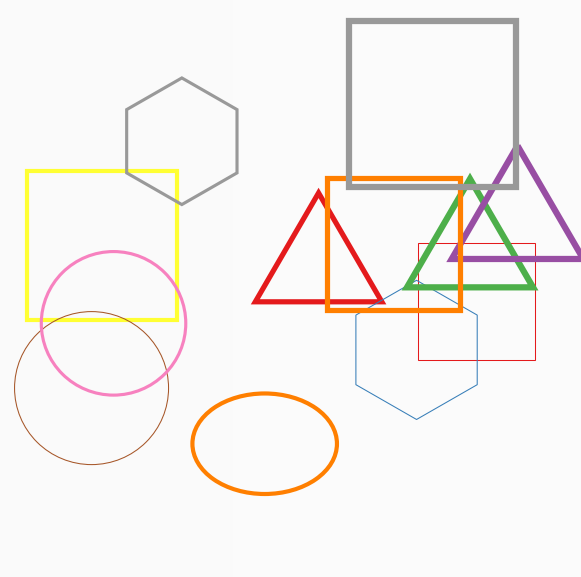[{"shape": "square", "thickness": 0.5, "radius": 0.5, "center": [0.82, 0.477]}, {"shape": "triangle", "thickness": 2.5, "radius": 0.63, "center": [0.548, 0.539]}, {"shape": "hexagon", "thickness": 0.5, "radius": 0.6, "center": [0.717, 0.393]}, {"shape": "triangle", "thickness": 3, "radius": 0.63, "center": [0.809, 0.564]}, {"shape": "triangle", "thickness": 3, "radius": 0.65, "center": [0.89, 0.616]}, {"shape": "square", "thickness": 2.5, "radius": 0.57, "center": [0.677, 0.576]}, {"shape": "oval", "thickness": 2, "radius": 0.62, "center": [0.455, 0.231]}, {"shape": "square", "thickness": 2, "radius": 0.64, "center": [0.176, 0.574]}, {"shape": "circle", "thickness": 0.5, "radius": 0.66, "center": [0.158, 0.327]}, {"shape": "circle", "thickness": 1.5, "radius": 0.62, "center": [0.195, 0.439]}, {"shape": "square", "thickness": 3, "radius": 0.72, "center": [0.745, 0.82]}, {"shape": "hexagon", "thickness": 1.5, "radius": 0.55, "center": [0.313, 0.755]}]